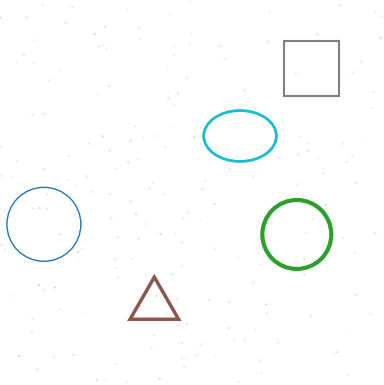[{"shape": "circle", "thickness": 1, "radius": 0.48, "center": [0.114, 0.417]}, {"shape": "circle", "thickness": 3, "radius": 0.45, "center": [0.771, 0.391]}, {"shape": "triangle", "thickness": 2.5, "radius": 0.36, "center": [0.401, 0.207]}, {"shape": "square", "thickness": 1.5, "radius": 0.36, "center": [0.81, 0.822]}, {"shape": "oval", "thickness": 2, "radius": 0.47, "center": [0.624, 0.647]}]